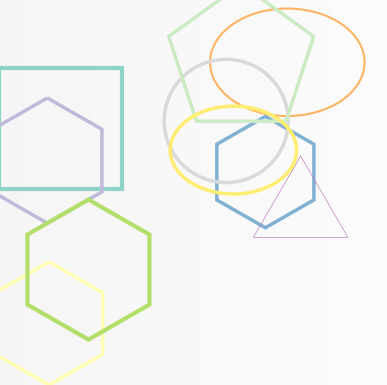[{"shape": "square", "thickness": 3, "radius": 0.79, "center": [0.156, 0.666]}, {"shape": "hexagon", "thickness": 2.5, "radius": 0.8, "center": [0.127, 0.16]}, {"shape": "hexagon", "thickness": 2.5, "radius": 0.81, "center": [0.122, 0.583]}, {"shape": "hexagon", "thickness": 2.5, "radius": 0.72, "center": [0.685, 0.553]}, {"shape": "oval", "thickness": 1.5, "radius": 1.0, "center": [0.741, 0.838]}, {"shape": "hexagon", "thickness": 3, "radius": 0.91, "center": [0.228, 0.3]}, {"shape": "circle", "thickness": 2.5, "radius": 0.8, "center": [0.584, 0.686]}, {"shape": "triangle", "thickness": 0.5, "radius": 0.7, "center": [0.776, 0.454]}, {"shape": "pentagon", "thickness": 2.5, "radius": 0.98, "center": [0.623, 0.844]}, {"shape": "oval", "thickness": 2.5, "radius": 0.81, "center": [0.602, 0.61]}]